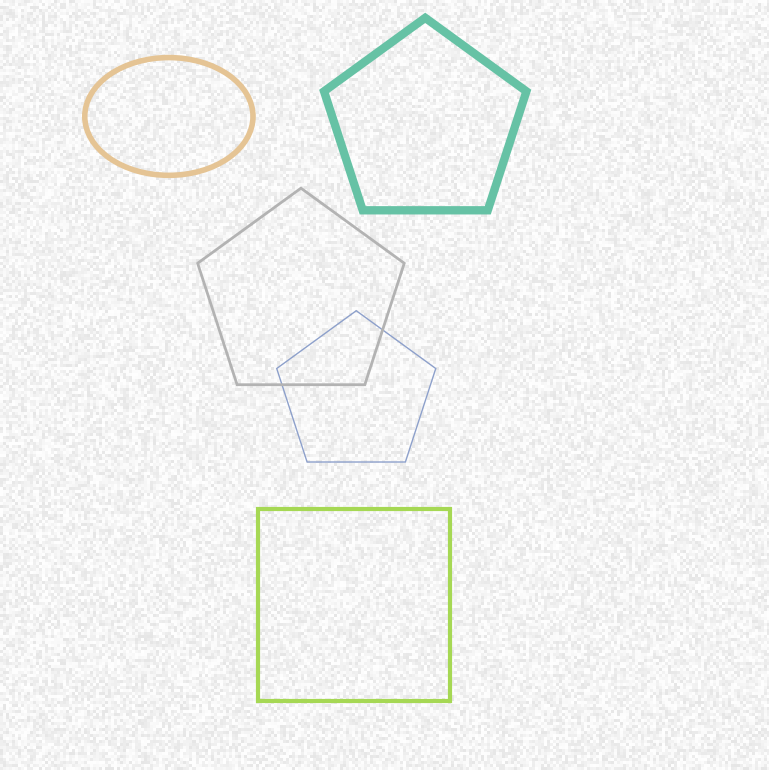[{"shape": "pentagon", "thickness": 3, "radius": 0.69, "center": [0.552, 0.839]}, {"shape": "pentagon", "thickness": 0.5, "radius": 0.54, "center": [0.463, 0.488]}, {"shape": "square", "thickness": 1.5, "radius": 0.62, "center": [0.46, 0.214]}, {"shape": "oval", "thickness": 2, "radius": 0.55, "center": [0.219, 0.849]}, {"shape": "pentagon", "thickness": 1, "radius": 0.71, "center": [0.391, 0.615]}]